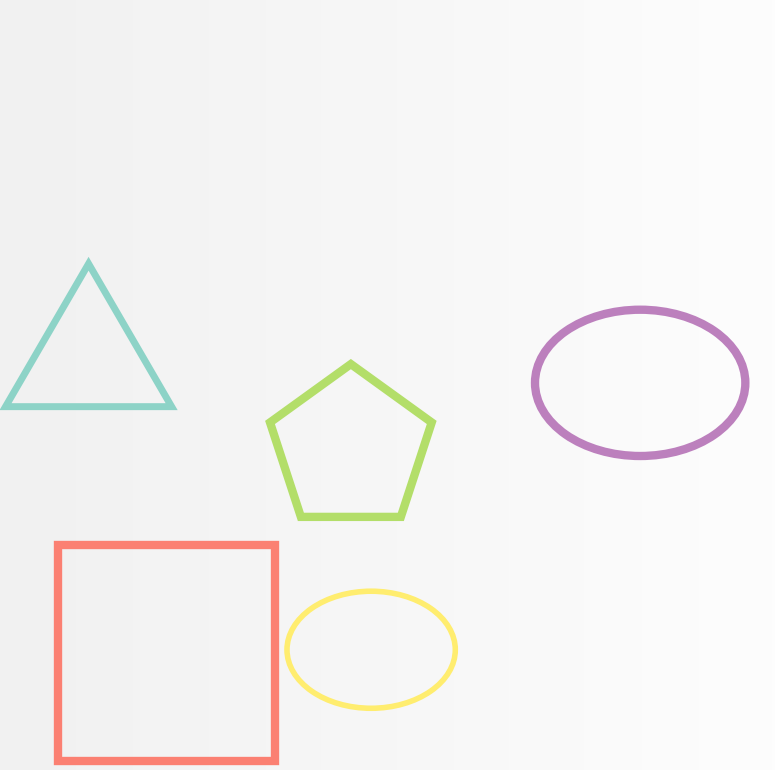[{"shape": "triangle", "thickness": 2.5, "radius": 0.62, "center": [0.114, 0.534]}, {"shape": "square", "thickness": 3, "radius": 0.7, "center": [0.215, 0.152]}, {"shape": "pentagon", "thickness": 3, "radius": 0.55, "center": [0.453, 0.417]}, {"shape": "oval", "thickness": 3, "radius": 0.68, "center": [0.826, 0.503]}, {"shape": "oval", "thickness": 2, "radius": 0.54, "center": [0.479, 0.156]}]